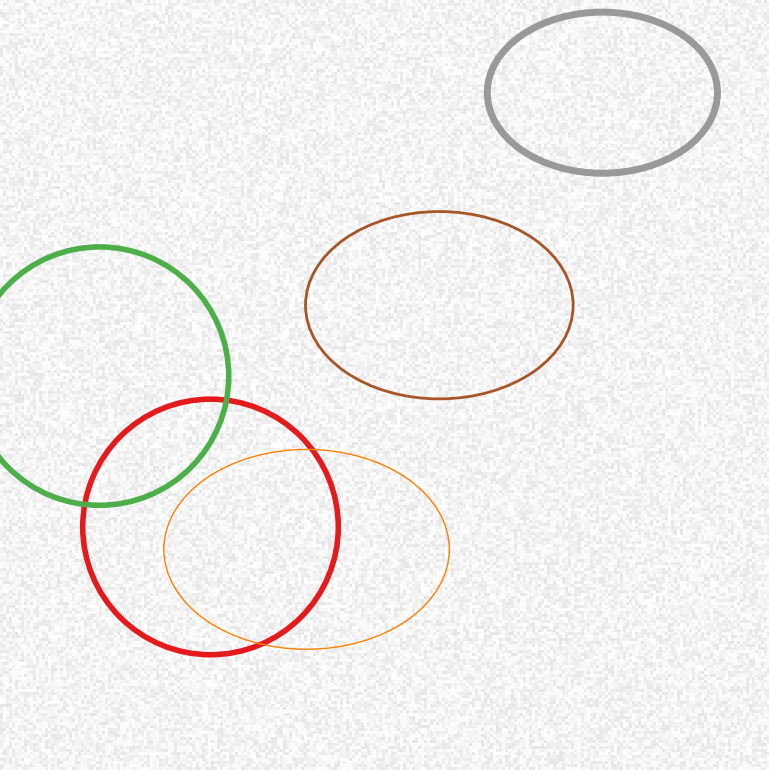[{"shape": "circle", "thickness": 2, "radius": 0.83, "center": [0.273, 0.316]}, {"shape": "circle", "thickness": 2, "radius": 0.84, "center": [0.129, 0.512]}, {"shape": "oval", "thickness": 0.5, "radius": 0.93, "center": [0.398, 0.287]}, {"shape": "oval", "thickness": 1, "radius": 0.87, "center": [0.571, 0.604]}, {"shape": "oval", "thickness": 2.5, "radius": 0.75, "center": [0.782, 0.88]}]